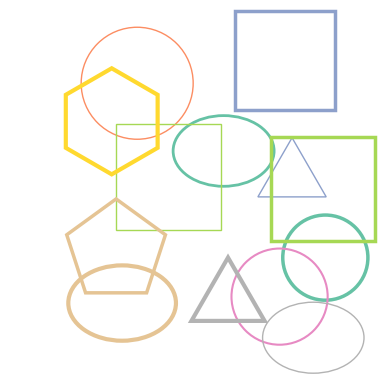[{"shape": "oval", "thickness": 2, "radius": 0.66, "center": [0.581, 0.608]}, {"shape": "circle", "thickness": 2.5, "radius": 0.55, "center": [0.845, 0.331]}, {"shape": "circle", "thickness": 1, "radius": 0.73, "center": [0.356, 0.784]}, {"shape": "square", "thickness": 2.5, "radius": 0.65, "center": [0.74, 0.843]}, {"shape": "triangle", "thickness": 1, "radius": 0.51, "center": [0.759, 0.54]}, {"shape": "circle", "thickness": 1.5, "radius": 0.62, "center": [0.726, 0.23]}, {"shape": "square", "thickness": 1, "radius": 0.69, "center": [0.438, 0.54]}, {"shape": "square", "thickness": 2.5, "radius": 0.68, "center": [0.838, 0.508]}, {"shape": "hexagon", "thickness": 3, "radius": 0.69, "center": [0.29, 0.685]}, {"shape": "pentagon", "thickness": 2.5, "radius": 0.67, "center": [0.302, 0.348]}, {"shape": "oval", "thickness": 3, "radius": 0.7, "center": [0.317, 0.213]}, {"shape": "triangle", "thickness": 3, "radius": 0.55, "center": [0.592, 0.221]}, {"shape": "oval", "thickness": 1, "radius": 0.66, "center": [0.814, 0.123]}]